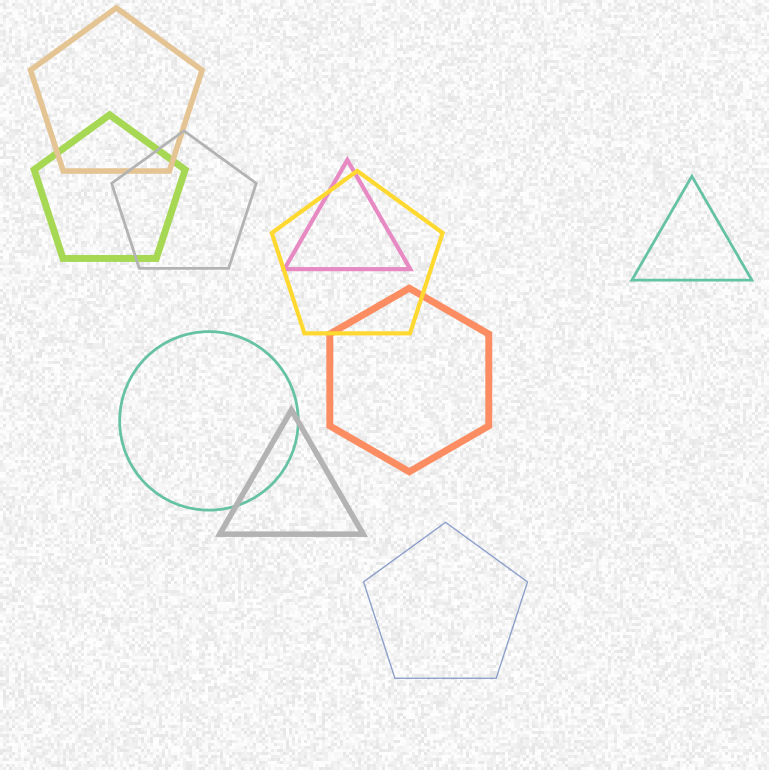[{"shape": "triangle", "thickness": 1, "radius": 0.45, "center": [0.899, 0.681]}, {"shape": "circle", "thickness": 1, "radius": 0.58, "center": [0.271, 0.453]}, {"shape": "hexagon", "thickness": 2.5, "radius": 0.6, "center": [0.532, 0.507]}, {"shape": "pentagon", "thickness": 0.5, "radius": 0.56, "center": [0.579, 0.21]}, {"shape": "triangle", "thickness": 1.5, "radius": 0.47, "center": [0.451, 0.698]}, {"shape": "pentagon", "thickness": 2.5, "radius": 0.52, "center": [0.142, 0.748]}, {"shape": "pentagon", "thickness": 1.5, "radius": 0.58, "center": [0.464, 0.661]}, {"shape": "pentagon", "thickness": 2, "radius": 0.59, "center": [0.151, 0.873]}, {"shape": "triangle", "thickness": 2, "radius": 0.54, "center": [0.379, 0.36]}, {"shape": "pentagon", "thickness": 1, "radius": 0.49, "center": [0.239, 0.731]}]